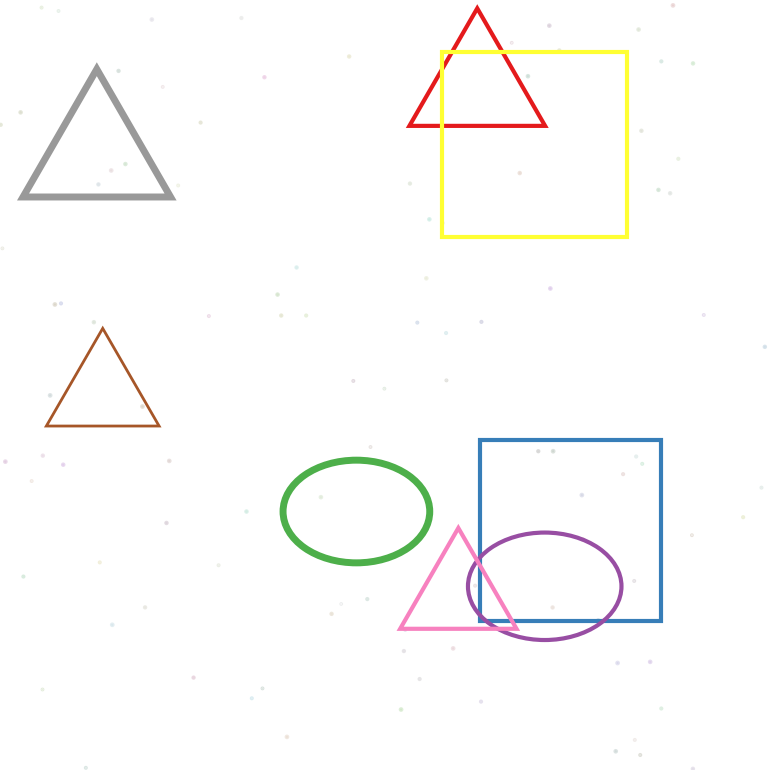[{"shape": "triangle", "thickness": 1.5, "radius": 0.51, "center": [0.62, 0.887]}, {"shape": "square", "thickness": 1.5, "radius": 0.59, "center": [0.741, 0.311]}, {"shape": "oval", "thickness": 2.5, "radius": 0.48, "center": [0.463, 0.336]}, {"shape": "oval", "thickness": 1.5, "radius": 0.5, "center": [0.707, 0.239]}, {"shape": "square", "thickness": 1.5, "radius": 0.6, "center": [0.694, 0.813]}, {"shape": "triangle", "thickness": 1, "radius": 0.42, "center": [0.133, 0.489]}, {"shape": "triangle", "thickness": 1.5, "radius": 0.44, "center": [0.595, 0.227]}, {"shape": "triangle", "thickness": 2.5, "radius": 0.55, "center": [0.126, 0.799]}]